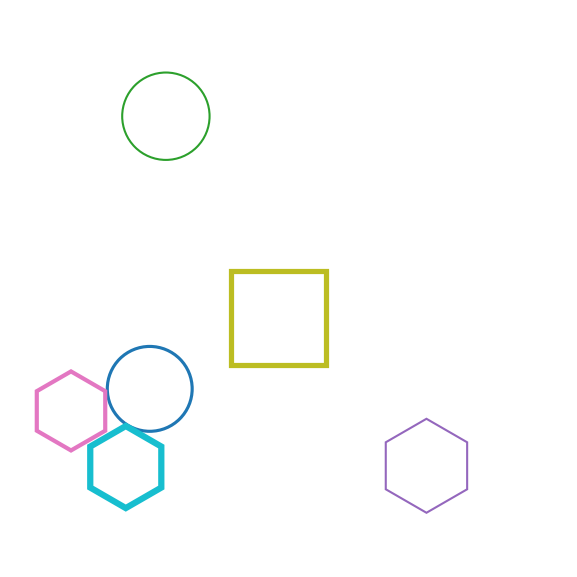[{"shape": "circle", "thickness": 1.5, "radius": 0.37, "center": [0.259, 0.326]}, {"shape": "circle", "thickness": 1, "radius": 0.38, "center": [0.287, 0.798]}, {"shape": "hexagon", "thickness": 1, "radius": 0.41, "center": [0.738, 0.193]}, {"shape": "hexagon", "thickness": 2, "radius": 0.34, "center": [0.123, 0.288]}, {"shape": "square", "thickness": 2.5, "radius": 0.41, "center": [0.483, 0.448]}, {"shape": "hexagon", "thickness": 3, "radius": 0.36, "center": [0.218, 0.19]}]